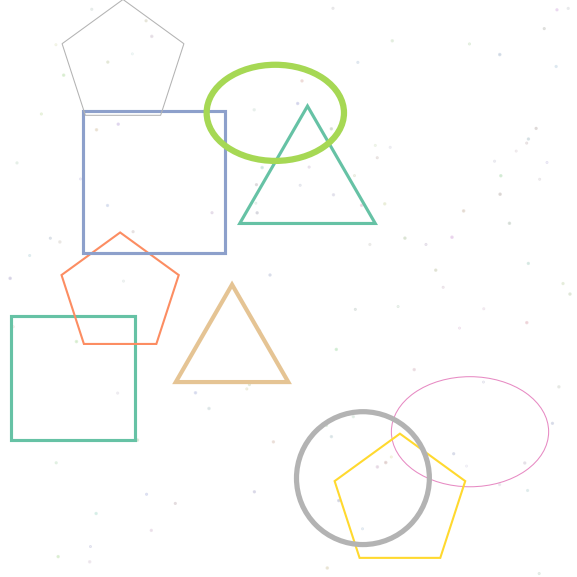[{"shape": "triangle", "thickness": 1.5, "radius": 0.68, "center": [0.532, 0.68]}, {"shape": "square", "thickness": 1.5, "radius": 0.54, "center": [0.126, 0.345]}, {"shape": "pentagon", "thickness": 1, "radius": 0.53, "center": [0.208, 0.49]}, {"shape": "square", "thickness": 1.5, "radius": 0.62, "center": [0.266, 0.683]}, {"shape": "oval", "thickness": 0.5, "radius": 0.68, "center": [0.814, 0.252]}, {"shape": "oval", "thickness": 3, "radius": 0.59, "center": [0.477, 0.804]}, {"shape": "pentagon", "thickness": 1, "radius": 0.59, "center": [0.693, 0.129]}, {"shape": "triangle", "thickness": 2, "radius": 0.56, "center": [0.402, 0.394]}, {"shape": "pentagon", "thickness": 0.5, "radius": 0.55, "center": [0.213, 0.889]}, {"shape": "circle", "thickness": 2.5, "radius": 0.58, "center": [0.628, 0.171]}]